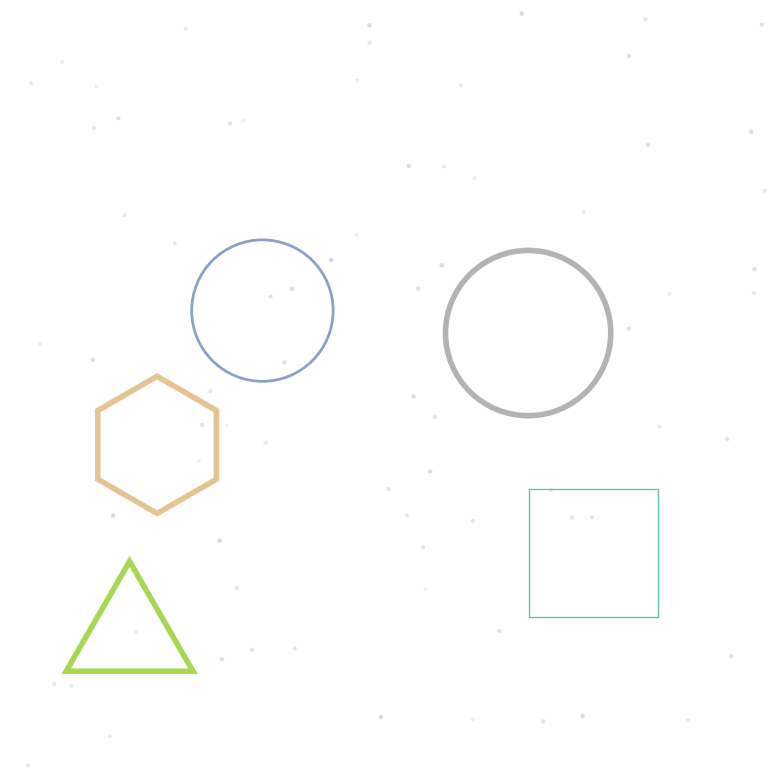[{"shape": "square", "thickness": 0.5, "radius": 0.42, "center": [0.771, 0.282]}, {"shape": "circle", "thickness": 1, "radius": 0.46, "center": [0.341, 0.597]}, {"shape": "triangle", "thickness": 2, "radius": 0.48, "center": [0.168, 0.176]}, {"shape": "hexagon", "thickness": 2, "radius": 0.45, "center": [0.204, 0.422]}, {"shape": "circle", "thickness": 2, "radius": 0.54, "center": [0.686, 0.567]}]